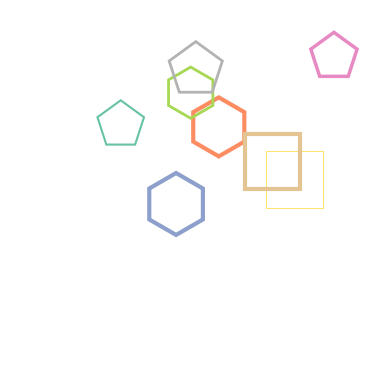[{"shape": "pentagon", "thickness": 1.5, "radius": 0.32, "center": [0.314, 0.676]}, {"shape": "hexagon", "thickness": 3, "radius": 0.38, "center": [0.568, 0.67]}, {"shape": "hexagon", "thickness": 3, "radius": 0.4, "center": [0.457, 0.47]}, {"shape": "pentagon", "thickness": 2.5, "radius": 0.32, "center": [0.867, 0.853]}, {"shape": "hexagon", "thickness": 2, "radius": 0.33, "center": [0.495, 0.759]}, {"shape": "square", "thickness": 0.5, "radius": 0.37, "center": [0.764, 0.535]}, {"shape": "square", "thickness": 3, "radius": 0.36, "center": [0.707, 0.58]}, {"shape": "pentagon", "thickness": 2, "radius": 0.36, "center": [0.509, 0.819]}]